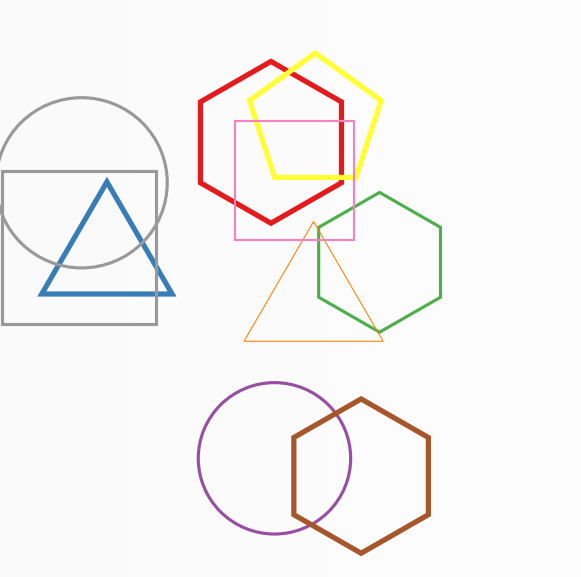[{"shape": "hexagon", "thickness": 2.5, "radius": 0.7, "center": [0.466, 0.753]}, {"shape": "triangle", "thickness": 2.5, "radius": 0.65, "center": [0.184, 0.555]}, {"shape": "hexagon", "thickness": 1.5, "radius": 0.61, "center": [0.653, 0.545]}, {"shape": "circle", "thickness": 1.5, "radius": 0.66, "center": [0.472, 0.205]}, {"shape": "triangle", "thickness": 0.5, "radius": 0.69, "center": [0.539, 0.477]}, {"shape": "pentagon", "thickness": 2.5, "radius": 0.6, "center": [0.543, 0.788]}, {"shape": "hexagon", "thickness": 2.5, "radius": 0.67, "center": [0.621, 0.175]}, {"shape": "square", "thickness": 1, "radius": 0.51, "center": [0.507, 0.687]}, {"shape": "square", "thickness": 1.5, "radius": 0.66, "center": [0.135, 0.571]}, {"shape": "circle", "thickness": 1.5, "radius": 0.74, "center": [0.14, 0.683]}]